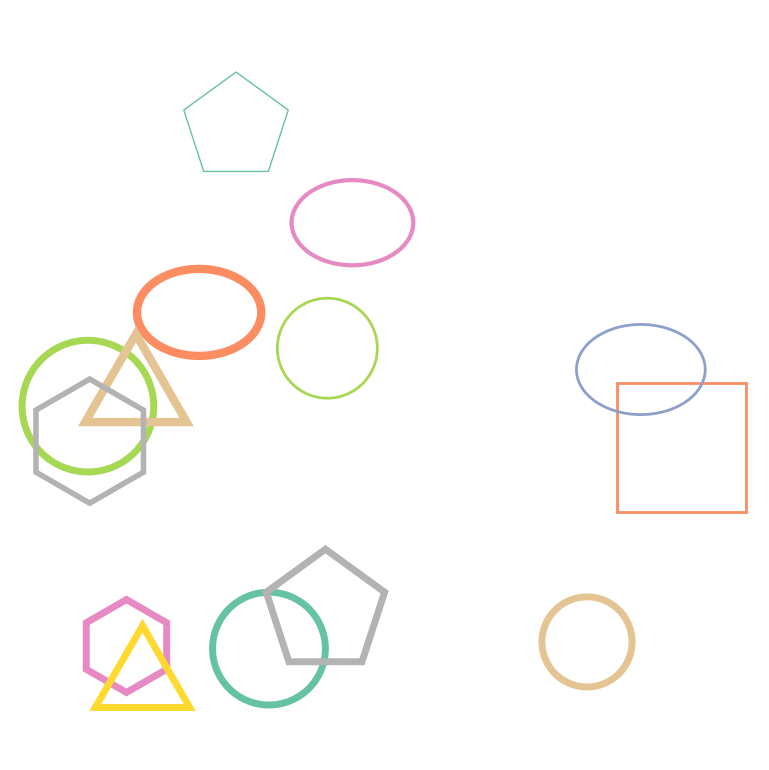[{"shape": "circle", "thickness": 2.5, "radius": 0.37, "center": [0.349, 0.158]}, {"shape": "pentagon", "thickness": 0.5, "radius": 0.36, "center": [0.307, 0.835]}, {"shape": "oval", "thickness": 3, "radius": 0.4, "center": [0.259, 0.594]}, {"shape": "square", "thickness": 1, "radius": 0.42, "center": [0.884, 0.419]}, {"shape": "oval", "thickness": 1, "radius": 0.42, "center": [0.832, 0.52]}, {"shape": "oval", "thickness": 1.5, "radius": 0.4, "center": [0.458, 0.711]}, {"shape": "hexagon", "thickness": 2.5, "radius": 0.3, "center": [0.164, 0.161]}, {"shape": "circle", "thickness": 1, "radius": 0.32, "center": [0.425, 0.548]}, {"shape": "circle", "thickness": 2.5, "radius": 0.43, "center": [0.114, 0.473]}, {"shape": "triangle", "thickness": 2.5, "radius": 0.35, "center": [0.185, 0.117]}, {"shape": "circle", "thickness": 2.5, "radius": 0.29, "center": [0.762, 0.166]}, {"shape": "triangle", "thickness": 3, "radius": 0.38, "center": [0.177, 0.49]}, {"shape": "hexagon", "thickness": 2, "radius": 0.4, "center": [0.116, 0.427]}, {"shape": "pentagon", "thickness": 2.5, "radius": 0.4, "center": [0.423, 0.206]}]